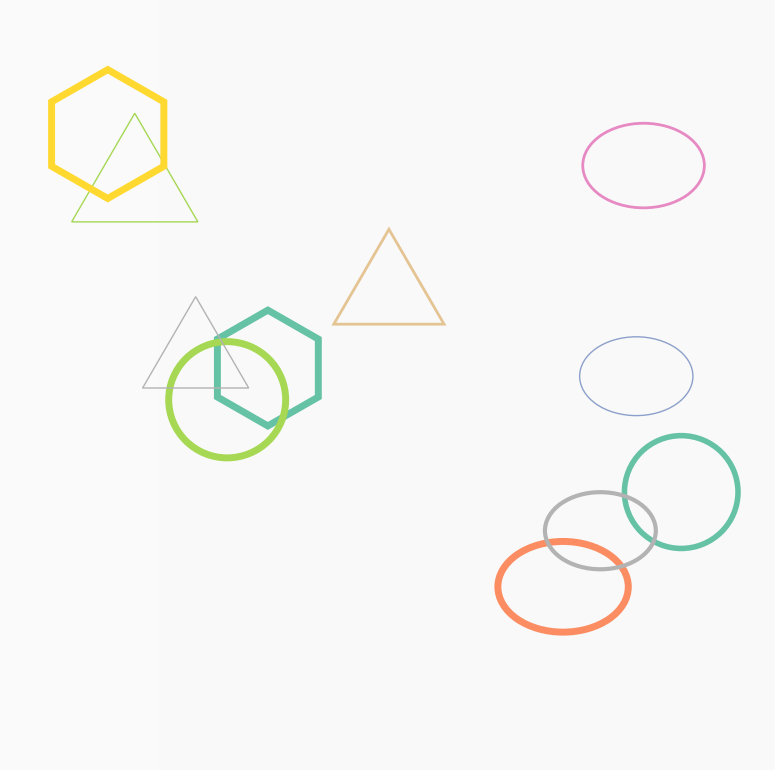[{"shape": "circle", "thickness": 2, "radius": 0.37, "center": [0.879, 0.361]}, {"shape": "hexagon", "thickness": 2.5, "radius": 0.38, "center": [0.346, 0.522]}, {"shape": "oval", "thickness": 2.5, "radius": 0.42, "center": [0.727, 0.238]}, {"shape": "oval", "thickness": 0.5, "radius": 0.37, "center": [0.821, 0.511]}, {"shape": "oval", "thickness": 1, "radius": 0.39, "center": [0.83, 0.785]}, {"shape": "circle", "thickness": 2.5, "radius": 0.38, "center": [0.293, 0.481]}, {"shape": "triangle", "thickness": 0.5, "radius": 0.47, "center": [0.174, 0.759]}, {"shape": "hexagon", "thickness": 2.5, "radius": 0.42, "center": [0.139, 0.826]}, {"shape": "triangle", "thickness": 1, "radius": 0.41, "center": [0.502, 0.62]}, {"shape": "triangle", "thickness": 0.5, "radius": 0.4, "center": [0.252, 0.536]}, {"shape": "oval", "thickness": 1.5, "radius": 0.36, "center": [0.775, 0.311]}]